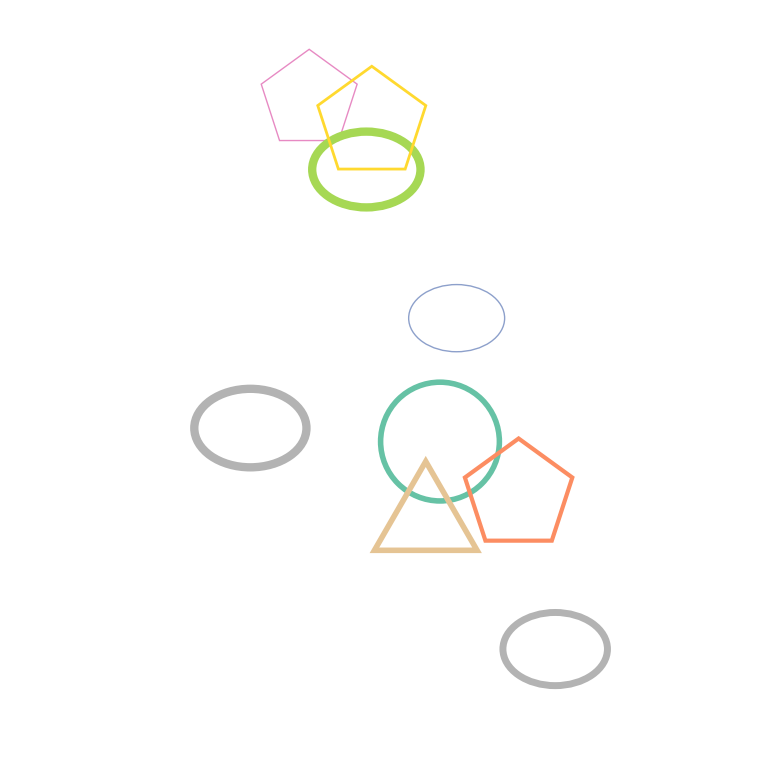[{"shape": "circle", "thickness": 2, "radius": 0.39, "center": [0.571, 0.427]}, {"shape": "pentagon", "thickness": 1.5, "radius": 0.37, "center": [0.674, 0.357]}, {"shape": "oval", "thickness": 0.5, "radius": 0.31, "center": [0.593, 0.587]}, {"shape": "pentagon", "thickness": 0.5, "radius": 0.33, "center": [0.402, 0.87]}, {"shape": "oval", "thickness": 3, "radius": 0.35, "center": [0.476, 0.78]}, {"shape": "pentagon", "thickness": 1, "radius": 0.37, "center": [0.483, 0.84]}, {"shape": "triangle", "thickness": 2, "radius": 0.38, "center": [0.553, 0.324]}, {"shape": "oval", "thickness": 2.5, "radius": 0.34, "center": [0.721, 0.157]}, {"shape": "oval", "thickness": 3, "radius": 0.36, "center": [0.325, 0.444]}]